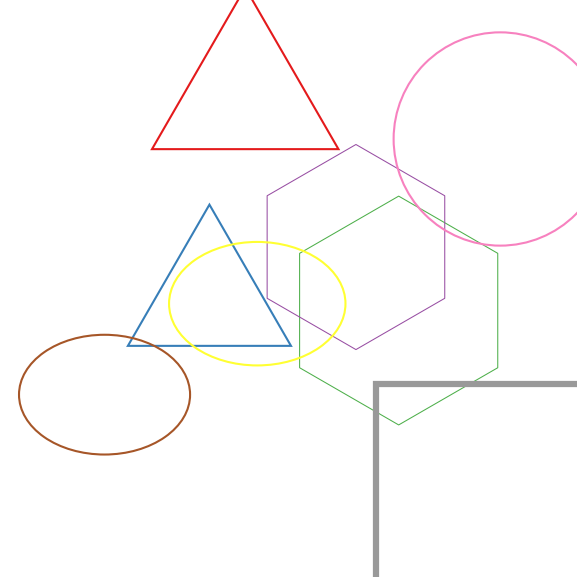[{"shape": "triangle", "thickness": 1, "radius": 0.93, "center": [0.425, 0.834]}, {"shape": "triangle", "thickness": 1, "radius": 0.82, "center": [0.363, 0.482]}, {"shape": "hexagon", "thickness": 0.5, "radius": 0.99, "center": [0.69, 0.461]}, {"shape": "hexagon", "thickness": 0.5, "radius": 0.89, "center": [0.616, 0.571]}, {"shape": "oval", "thickness": 1, "radius": 0.76, "center": [0.445, 0.473]}, {"shape": "oval", "thickness": 1, "radius": 0.74, "center": [0.181, 0.316]}, {"shape": "circle", "thickness": 1, "radius": 0.92, "center": [0.866, 0.758]}, {"shape": "square", "thickness": 3, "radius": 0.94, "center": [0.837, 0.147]}]